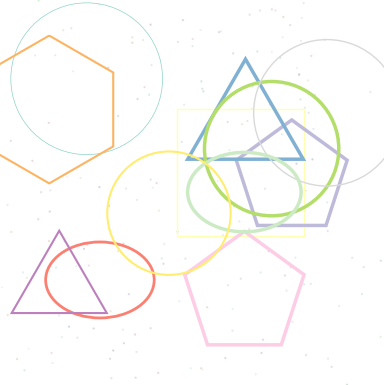[{"shape": "circle", "thickness": 0.5, "radius": 0.99, "center": [0.225, 0.795]}, {"shape": "square", "thickness": 1, "radius": 0.82, "center": [0.624, 0.552]}, {"shape": "pentagon", "thickness": 2.5, "radius": 0.76, "center": [0.758, 0.537]}, {"shape": "oval", "thickness": 2, "radius": 0.7, "center": [0.26, 0.273]}, {"shape": "triangle", "thickness": 2.5, "radius": 0.87, "center": [0.638, 0.673]}, {"shape": "hexagon", "thickness": 1.5, "radius": 0.96, "center": [0.128, 0.716]}, {"shape": "circle", "thickness": 2.5, "radius": 0.87, "center": [0.706, 0.614]}, {"shape": "pentagon", "thickness": 2.5, "radius": 0.81, "center": [0.635, 0.236]}, {"shape": "circle", "thickness": 1, "radius": 0.95, "center": [0.849, 0.707]}, {"shape": "triangle", "thickness": 1.5, "radius": 0.71, "center": [0.154, 0.258]}, {"shape": "oval", "thickness": 2.5, "radius": 0.74, "center": [0.635, 0.501]}, {"shape": "circle", "thickness": 1.5, "radius": 0.8, "center": [0.439, 0.446]}]